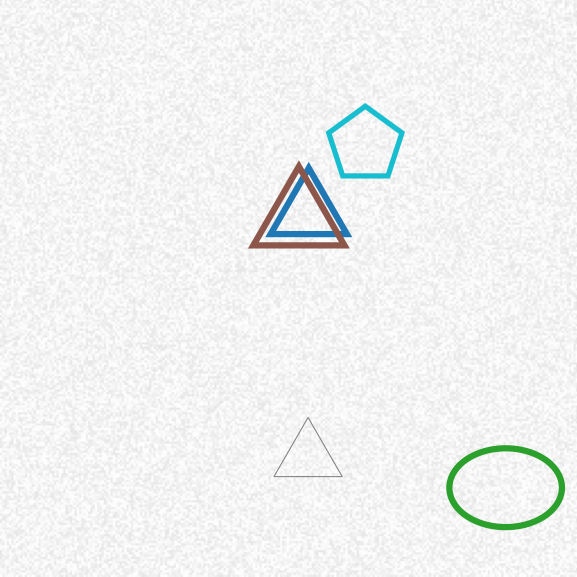[{"shape": "triangle", "thickness": 3, "radius": 0.38, "center": [0.535, 0.632]}, {"shape": "oval", "thickness": 3, "radius": 0.49, "center": [0.876, 0.155]}, {"shape": "triangle", "thickness": 3, "radius": 0.46, "center": [0.518, 0.62]}, {"shape": "triangle", "thickness": 0.5, "radius": 0.34, "center": [0.533, 0.208]}, {"shape": "pentagon", "thickness": 2.5, "radius": 0.33, "center": [0.633, 0.748]}]